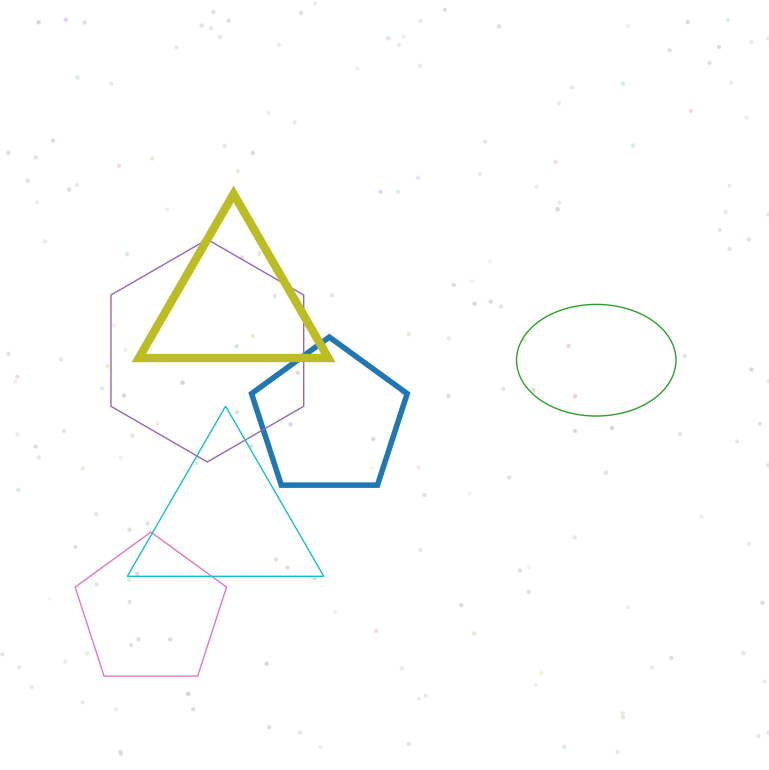[{"shape": "pentagon", "thickness": 2, "radius": 0.53, "center": [0.428, 0.456]}, {"shape": "oval", "thickness": 0.5, "radius": 0.52, "center": [0.774, 0.532]}, {"shape": "hexagon", "thickness": 0.5, "radius": 0.72, "center": [0.269, 0.545]}, {"shape": "pentagon", "thickness": 0.5, "radius": 0.52, "center": [0.196, 0.206]}, {"shape": "triangle", "thickness": 3, "radius": 0.71, "center": [0.303, 0.606]}, {"shape": "triangle", "thickness": 0.5, "radius": 0.74, "center": [0.293, 0.325]}]